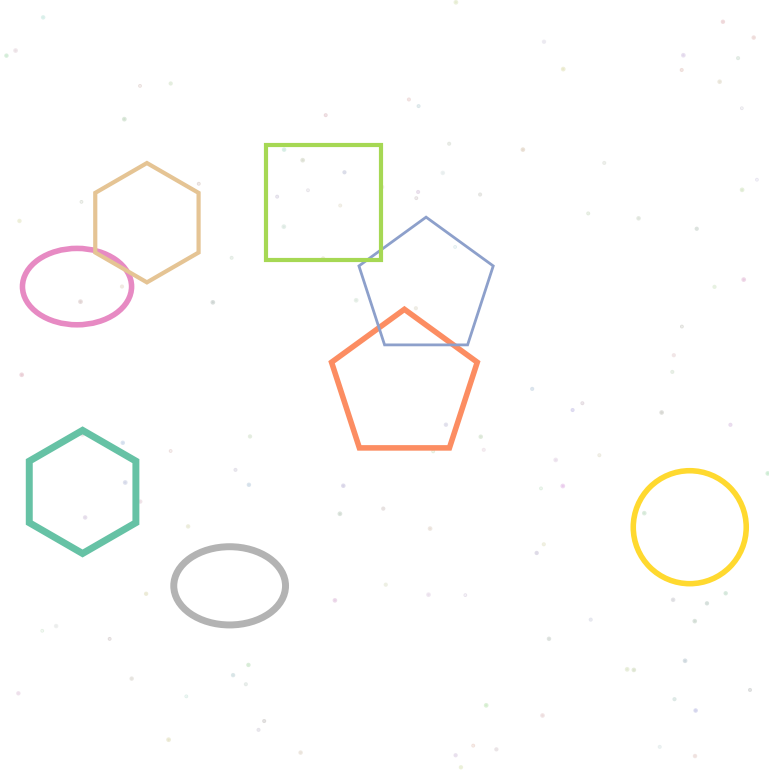[{"shape": "hexagon", "thickness": 2.5, "radius": 0.4, "center": [0.107, 0.361]}, {"shape": "pentagon", "thickness": 2, "radius": 0.5, "center": [0.525, 0.499]}, {"shape": "pentagon", "thickness": 1, "radius": 0.46, "center": [0.553, 0.626]}, {"shape": "oval", "thickness": 2, "radius": 0.35, "center": [0.1, 0.628]}, {"shape": "square", "thickness": 1.5, "radius": 0.37, "center": [0.42, 0.737]}, {"shape": "circle", "thickness": 2, "radius": 0.37, "center": [0.896, 0.315]}, {"shape": "hexagon", "thickness": 1.5, "radius": 0.39, "center": [0.191, 0.711]}, {"shape": "oval", "thickness": 2.5, "radius": 0.36, "center": [0.298, 0.239]}]